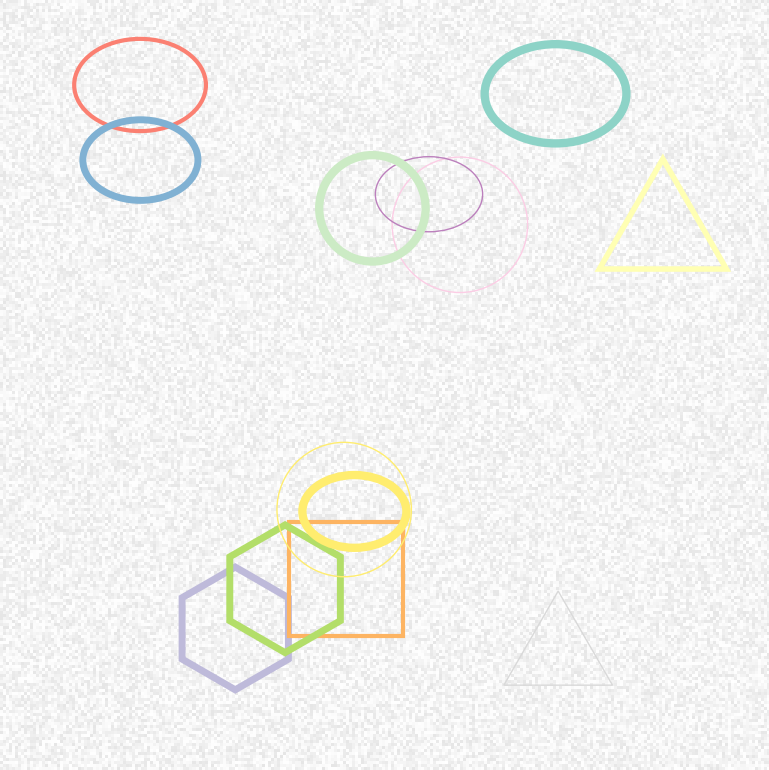[{"shape": "oval", "thickness": 3, "radius": 0.46, "center": [0.721, 0.878]}, {"shape": "triangle", "thickness": 2, "radius": 0.48, "center": [0.861, 0.698]}, {"shape": "hexagon", "thickness": 2.5, "radius": 0.4, "center": [0.306, 0.184]}, {"shape": "oval", "thickness": 1.5, "radius": 0.43, "center": [0.182, 0.89]}, {"shape": "oval", "thickness": 2.5, "radius": 0.37, "center": [0.182, 0.792]}, {"shape": "square", "thickness": 1.5, "radius": 0.37, "center": [0.45, 0.248]}, {"shape": "hexagon", "thickness": 2.5, "radius": 0.41, "center": [0.37, 0.235]}, {"shape": "circle", "thickness": 0.5, "radius": 0.44, "center": [0.597, 0.708]}, {"shape": "triangle", "thickness": 0.5, "radius": 0.41, "center": [0.725, 0.151]}, {"shape": "oval", "thickness": 0.5, "radius": 0.35, "center": [0.557, 0.748]}, {"shape": "circle", "thickness": 3, "radius": 0.35, "center": [0.484, 0.729]}, {"shape": "circle", "thickness": 0.5, "radius": 0.44, "center": [0.447, 0.338]}, {"shape": "oval", "thickness": 3, "radius": 0.34, "center": [0.46, 0.336]}]